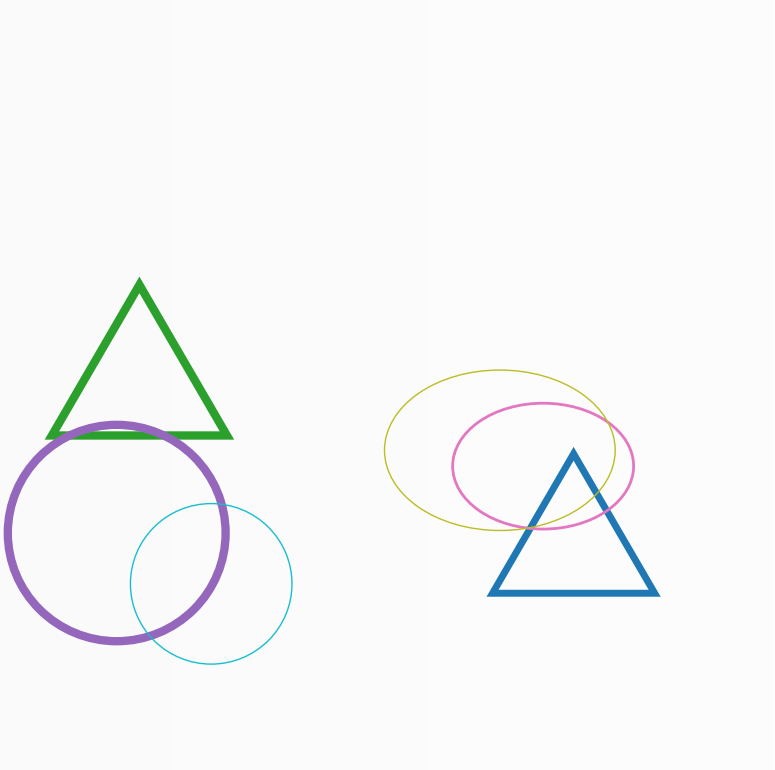[{"shape": "triangle", "thickness": 2.5, "radius": 0.6, "center": [0.74, 0.29]}, {"shape": "triangle", "thickness": 3, "radius": 0.65, "center": [0.18, 0.5]}, {"shape": "circle", "thickness": 3, "radius": 0.7, "center": [0.151, 0.308]}, {"shape": "oval", "thickness": 1, "radius": 0.58, "center": [0.701, 0.395]}, {"shape": "oval", "thickness": 0.5, "radius": 0.74, "center": [0.645, 0.415]}, {"shape": "circle", "thickness": 0.5, "radius": 0.52, "center": [0.273, 0.242]}]